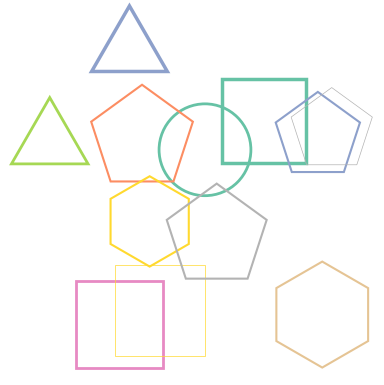[{"shape": "circle", "thickness": 2, "radius": 0.6, "center": [0.532, 0.611]}, {"shape": "square", "thickness": 2.5, "radius": 0.54, "center": [0.686, 0.686]}, {"shape": "pentagon", "thickness": 1.5, "radius": 0.69, "center": [0.369, 0.641]}, {"shape": "pentagon", "thickness": 1.5, "radius": 0.58, "center": [0.826, 0.646]}, {"shape": "triangle", "thickness": 2.5, "radius": 0.57, "center": [0.336, 0.871]}, {"shape": "square", "thickness": 2, "radius": 0.56, "center": [0.31, 0.157]}, {"shape": "triangle", "thickness": 2, "radius": 0.57, "center": [0.129, 0.632]}, {"shape": "square", "thickness": 0.5, "radius": 0.59, "center": [0.416, 0.193]}, {"shape": "hexagon", "thickness": 1.5, "radius": 0.59, "center": [0.389, 0.425]}, {"shape": "hexagon", "thickness": 1.5, "radius": 0.69, "center": [0.837, 0.183]}, {"shape": "pentagon", "thickness": 1.5, "radius": 0.68, "center": [0.563, 0.387]}, {"shape": "pentagon", "thickness": 0.5, "radius": 0.55, "center": [0.862, 0.662]}]